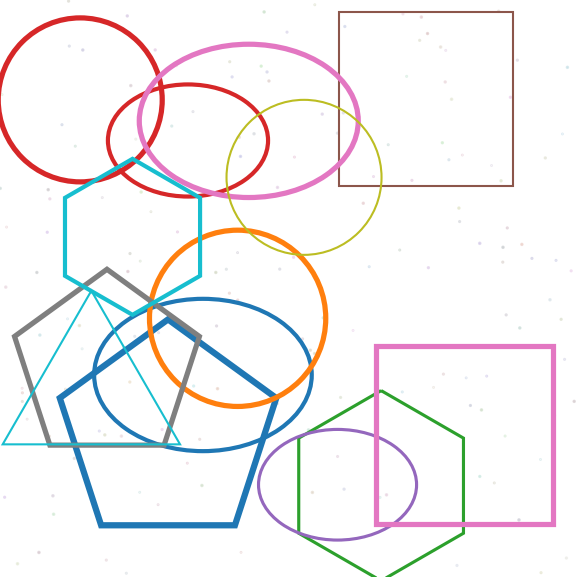[{"shape": "oval", "thickness": 2, "radius": 0.94, "center": [0.351, 0.35]}, {"shape": "pentagon", "thickness": 3, "radius": 0.99, "center": [0.291, 0.249]}, {"shape": "circle", "thickness": 2.5, "radius": 0.76, "center": [0.411, 0.448]}, {"shape": "hexagon", "thickness": 1.5, "radius": 0.82, "center": [0.66, 0.158]}, {"shape": "oval", "thickness": 2, "radius": 0.69, "center": [0.326, 0.756]}, {"shape": "circle", "thickness": 2.5, "radius": 0.71, "center": [0.139, 0.826]}, {"shape": "oval", "thickness": 1.5, "radius": 0.68, "center": [0.585, 0.16]}, {"shape": "square", "thickness": 1, "radius": 0.75, "center": [0.738, 0.828]}, {"shape": "square", "thickness": 2.5, "radius": 0.77, "center": [0.804, 0.245]}, {"shape": "oval", "thickness": 2.5, "radius": 0.95, "center": [0.431, 0.79]}, {"shape": "pentagon", "thickness": 2.5, "radius": 0.84, "center": [0.185, 0.365]}, {"shape": "circle", "thickness": 1, "radius": 0.67, "center": [0.526, 0.692]}, {"shape": "triangle", "thickness": 1, "radius": 0.89, "center": [0.158, 0.318]}, {"shape": "hexagon", "thickness": 2, "radius": 0.68, "center": [0.229, 0.589]}]